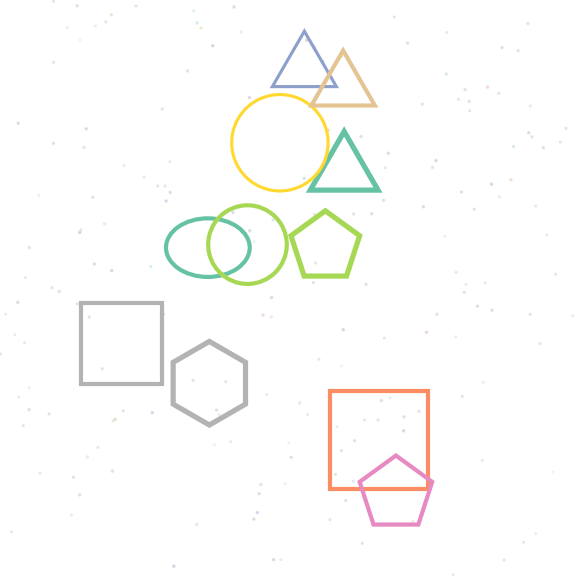[{"shape": "oval", "thickness": 2, "radius": 0.36, "center": [0.36, 0.57]}, {"shape": "triangle", "thickness": 2.5, "radius": 0.34, "center": [0.596, 0.704]}, {"shape": "square", "thickness": 2, "radius": 0.42, "center": [0.656, 0.237]}, {"shape": "triangle", "thickness": 1.5, "radius": 0.32, "center": [0.527, 0.881]}, {"shape": "pentagon", "thickness": 2, "radius": 0.33, "center": [0.686, 0.144]}, {"shape": "pentagon", "thickness": 2.5, "radius": 0.31, "center": [0.563, 0.572]}, {"shape": "circle", "thickness": 2, "radius": 0.34, "center": [0.429, 0.576]}, {"shape": "circle", "thickness": 1.5, "radius": 0.42, "center": [0.485, 0.752]}, {"shape": "triangle", "thickness": 2, "radius": 0.32, "center": [0.594, 0.848]}, {"shape": "square", "thickness": 2, "radius": 0.35, "center": [0.211, 0.404]}, {"shape": "hexagon", "thickness": 2.5, "radius": 0.36, "center": [0.362, 0.336]}]